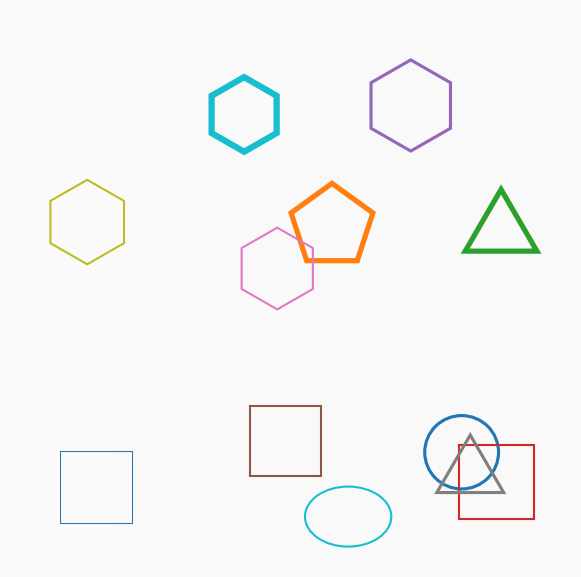[{"shape": "square", "thickness": 0.5, "radius": 0.31, "center": [0.165, 0.156]}, {"shape": "circle", "thickness": 1.5, "radius": 0.32, "center": [0.794, 0.216]}, {"shape": "pentagon", "thickness": 2.5, "radius": 0.37, "center": [0.571, 0.608]}, {"shape": "triangle", "thickness": 2.5, "radius": 0.36, "center": [0.862, 0.6]}, {"shape": "square", "thickness": 1, "radius": 0.32, "center": [0.854, 0.165]}, {"shape": "hexagon", "thickness": 1.5, "radius": 0.39, "center": [0.707, 0.816]}, {"shape": "square", "thickness": 1, "radius": 0.3, "center": [0.491, 0.236]}, {"shape": "hexagon", "thickness": 1, "radius": 0.35, "center": [0.477, 0.534]}, {"shape": "triangle", "thickness": 1.5, "radius": 0.33, "center": [0.809, 0.179]}, {"shape": "hexagon", "thickness": 1, "radius": 0.37, "center": [0.15, 0.615]}, {"shape": "hexagon", "thickness": 3, "radius": 0.32, "center": [0.42, 0.801]}, {"shape": "oval", "thickness": 1, "radius": 0.37, "center": [0.599, 0.105]}]